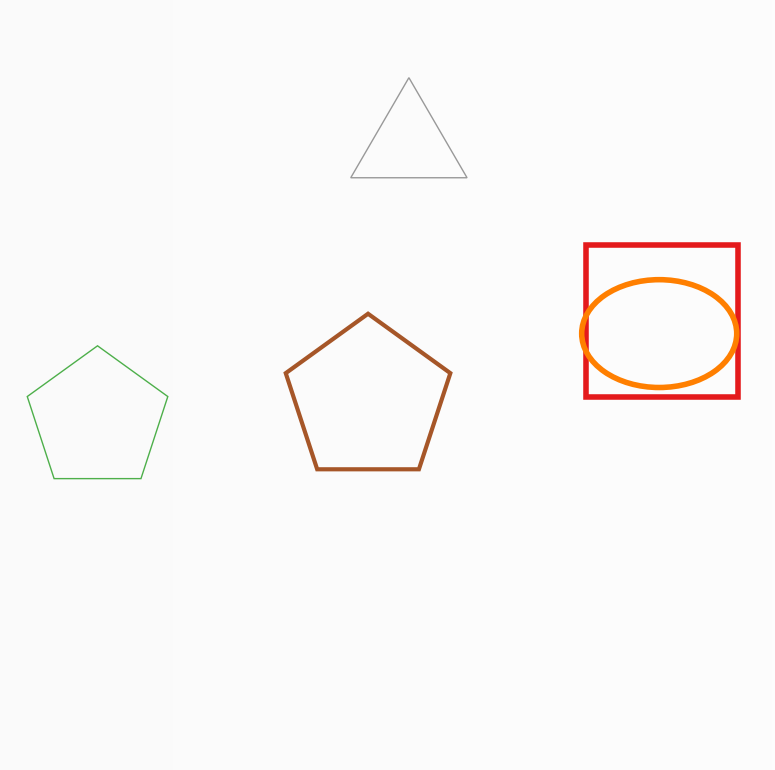[{"shape": "square", "thickness": 2, "radius": 0.49, "center": [0.854, 0.584]}, {"shape": "pentagon", "thickness": 0.5, "radius": 0.48, "center": [0.126, 0.456]}, {"shape": "oval", "thickness": 2, "radius": 0.5, "center": [0.851, 0.567]}, {"shape": "pentagon", "thickness": 1.5, "radius": 0.56, "center": [0.475, 0.481]}, {"shape": "triangle", "thickness": 0.5, "radius": 0.43, "center": [0.528, 0.812]}]